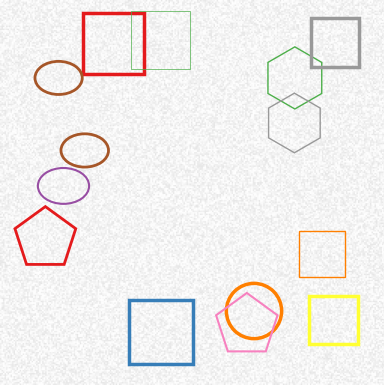[{"shape": "square", "thickness": 2.5, "radius": 0.4, "center": [0.295, 0.887]}, {"shape": "pentagon", "thickness": 2, "radius": 0.42, "center": [0.118, 0.38]}, {"shape": "square", "thickness": 2.5, "radius": 0.42, "center": [0.418, 0.137]}, {"shape": "square", "thickness": 0.5, "radius": 0.38, "center": [0.417, 0.896]}, {"shape": "hexagon", "thickness": 1, "radius": 0.4, "center": [0.766, 0.798]}, {"shape": "oval", "thickness": 1.5, "radius": 0.33, "center": [0.165, 0.517]}, {"shape": "circle", "thickness": 2.5, "radius": 0.36, "center": [0.66, 0.192]}, {"shape": "square", "thickness": 1, "radius": 0.3, "center": [0.836, 0.341]}, {"shape": "square", "thickness": 2.5, "radius": 0.31, "center": [0.866, 0.169]}, {"shape": "oval", "thickness": 2, "radius": 0.31, "center": [0.152, 0.798]}, {"shape": "oval", "thickness": 2, "radius": 0.31, "center": [0.22, 0.609]}, {"shape": "pentagon", "thickness": 1.5, "radius": 0.42, "center": [0.641, 0.155]}, {"shape": "hexagon", "thickness": 1, "radius": 0.39, "center": [0.765, 0.681]}, {"shape": "square", "thickness": 2.5, "radius": 0.32, "center": [0.87, 0.89]}]